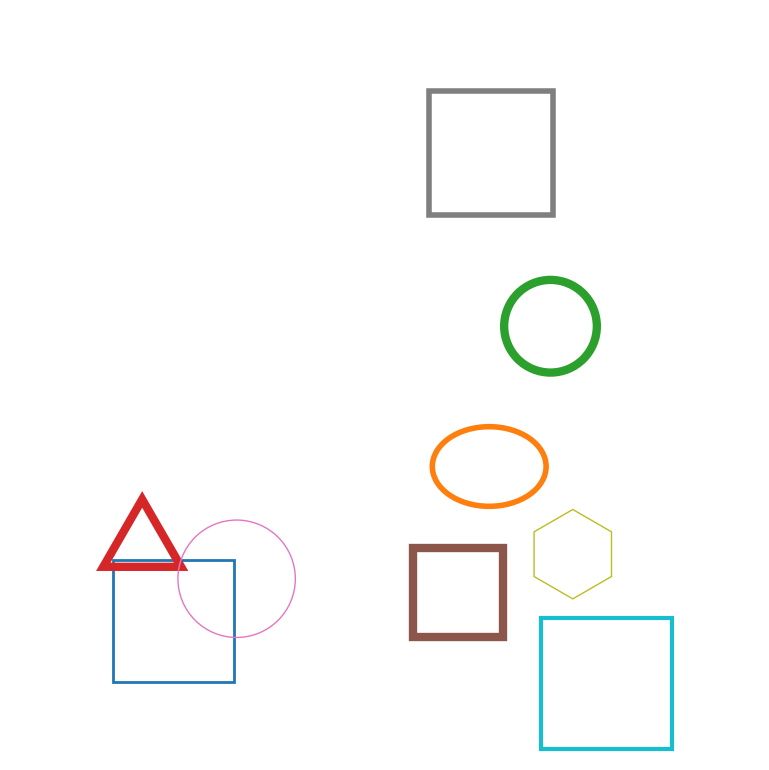[{"shape": "square", "thickness": 1, "radius": 0.39, "center": [0.226, 0.194]}, {"shape": "oval", "thickness": 2, "radius": 0.37, "center": [0.635, 0.394]}, {"shape": "circle", "thickness": 3, "radius": 0.3, "center": [0.715, 0.576]}, {"shape": "triangle", "thickness": 3, "radius": 0.29, "center": [0.185, 0.293]}, {"shape": "square", "thickness": 3, "radius": 0.29, "center": [0.595, 0.23]}, {"shape": "circle", "thickness": 0.5, "radius": 0.38, "center": [0.307, 0.248]}, {"shape": "square", "thickness": 2, "radius": 0.4, "center": [0.638, 0.801]}, {"shape": "hexagon", "thickness": 0.5, "radius": 0.29, "center": [0.744, 0.28]}, {"shape": "square", "thickness": 1.5, "radius": 0.42, "center": [0.788, 0.112]}]